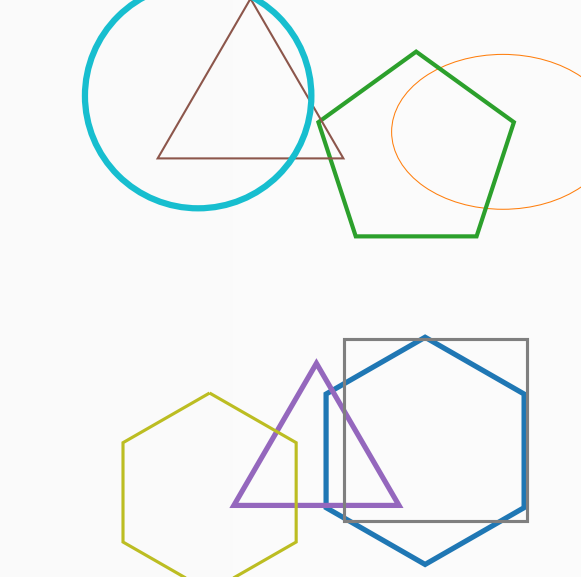[{"shape": "hexagon", "thickness": 2.5, "radius": 0.98, "center": [0.731, 0.218]}, {"shape": "oval", "thickness": 0.5, "radius": 0.96, "center": [0.865, 0.771]}, {"shape": "pentagon", "thickness": 2, "radius": 0.88, "center": [0.716, 0.733]}, {"shape": "triangle", "thickness": 2.5, "radius": 0.82, "center": [0.544, 0.206]}, {"shape": "triangle", "thickness": 1, "radius": 0.92, "center": [0.431, 0.817]}, {"shape": "square", "thickness": 1.5, "radius": 0.79, "center": [0.75, 0.255]}, {"shape": "hexagon", "thickness": 1.5, "radius": 0.86, "center": [0.361, 0.147]}, {"shape": "circle", "thickness": 3, "radius": 0.97, "center": [0.341, 0.833]}]